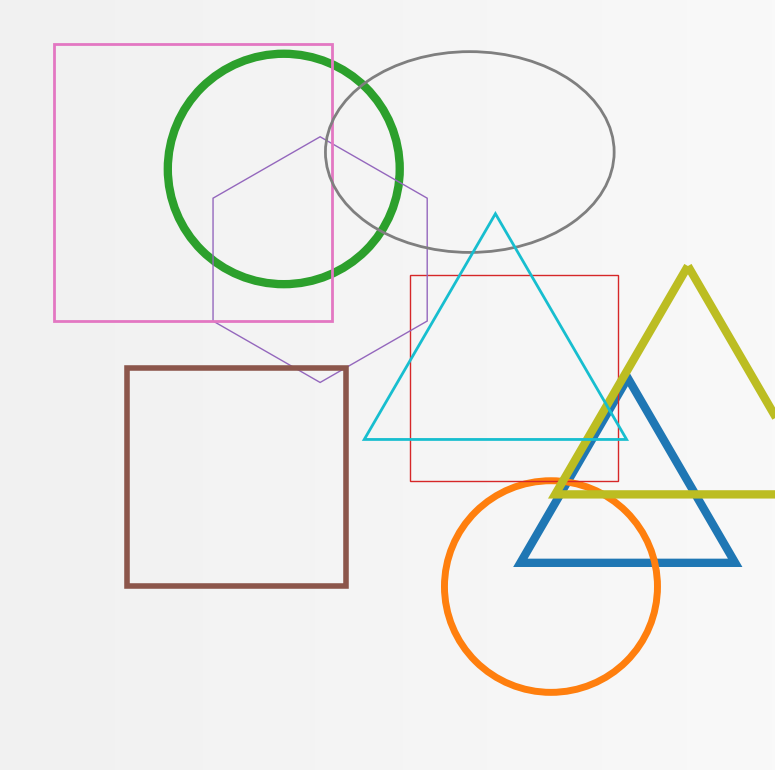[{"shape": "triangle", "thickness": 3, "radius": 0.8, "center": [0.81, 0.349]}, {"shape": "circle", "thickness": 2.5, "radius": 0.69, "center": [0.711, 0.238]}, {"shape": "circle", "thickness": 3, "radius": 0.75, "center": [0.366, 0.781]}, {"shape": "square", "thickness": 0.5, "radius": 0.67, "center": [0.663, 0.509]}, {"shape": "hexagon", "thickness": 0.5, "radius": 0.8, "center": [0.413, 0.663]}, {"shape": "square", "thickness": 2, "radius": 0.71, "center": [0.305, 0.381]}, {"shape": "square", "thickness": 1, "radius": 0.9, "center": [0.249, 0.763]}, {"shape": "oval", "thickness": 1, "radius": 0.93, "center": [0.606, 0.803]}, {"shape": "triangle", "thickness": 3, "radius": 0.99, "center": [0.888, 0.457]}, {"shape": "triangle", "thickness": 1, "radius": 0.98, "center": [0.639, 0.527]}]